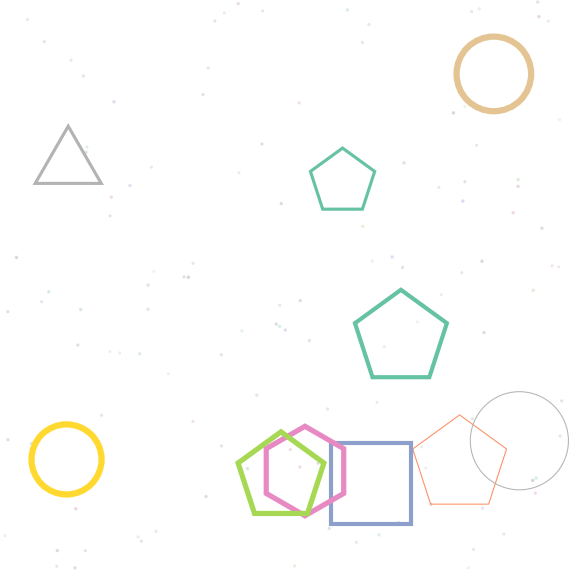[{"shape": "pentagon", "thickness": 2, "radius": 0.42, "center": [0.694, 0.414]}, {"shape": "pentagon", "thickness": 1.5, "radius": 0.29, "center": [0.593, 0.684]}, {"shape": "pentagon", "thickness": 0.5, "radius": 0.43, "center": [0.796, 0.195]}, {"shape": "square", "thickness": 2, "radius": 0.35, "center": [0.643, 0.162]}, {"shape": "hexagon", "thickness": 2.5, "radius": 0.39, "center": [0.528, 0.184]}, {"shape": "pentagon", "thickness": 2.5, "radius": 0.39, "center": [0.487, 0.173]}, {"shape": "circle", "thickness": 3, "radius": 0.3, "center": [0.115, 0.204]}, {"shape": "circle", "thickness": 3, "radius": 0.32, "center": [0.855, 0.871]}, {"shape": "circle", "thickness": 0.5, "radius": 0.42, "center": [0.899, 0.236]}, {"shape": "triangle", "thickness": 1.5, "radius": 0.33, "center": [0.118, 0.715]}]